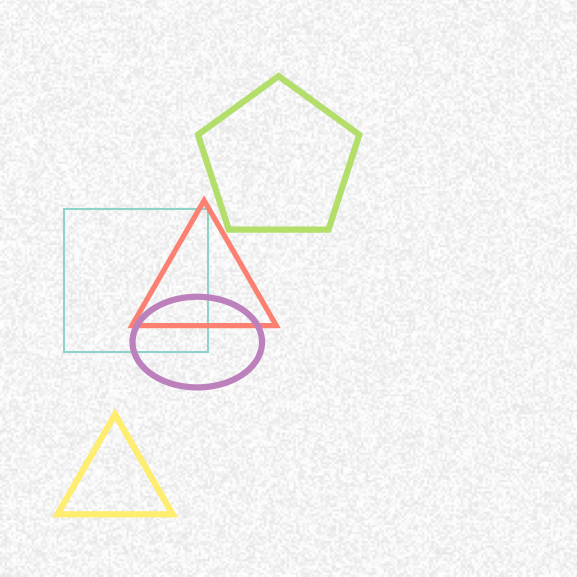[{"shape": "square", "thickness": 1, "radius": 0.62, "center": [0.235, 0.513]}, {"shape": "triangle", "thickness": 2.5, "radius": 0.72, "center": [0.353, 0.508]}, {"shape": "pentagon", "thickness": 3, "radius": 0.73, "center": [0.482, 0.72]}, {"shape": "oval", "thickness": 3, "radius": 0.56, "center": [0.342, 0.407]}, {"shape": "triangle", "thickness": 3, "radius": 0.58, "center": [0.199, 0.166]}]